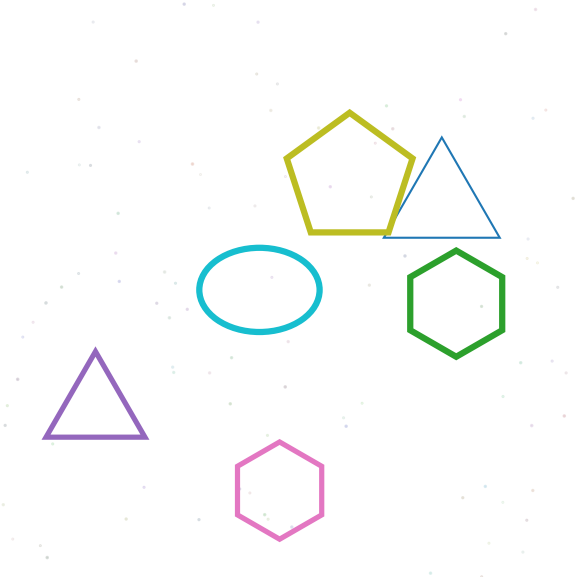[{"shape": "triangle", "thickness": 1, "radius": 0.58, "center": [0.765, 0.645]}, {"shape": "hexagon", "thickness": 3, "radius": 0.46, "center": [0.79, 0.473]}, {"shape": "triangle", "thickness": 2.5, "radius": 0.49, "center": [0.165, 0.292]}, {"shape": "hexagon", "thickness": 2.5, "radius": 0.42, "center": [0.484, 0.15]}, {"shape": "pentagon", "thickness": 3, "radius": 0.57, "center": [0.605, 0.689]}, {"shape": "oval", "thickness": 3, "radius": 0.52, "center": [0.449, 0.497]}]